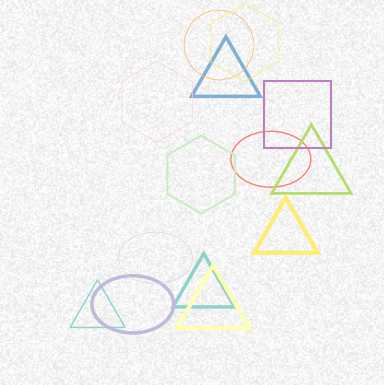[{"shape": "triangle", "thickness": 2.5, "radius": 0.46, "center": [0.529, 0.249]}, {"shape": "triangle", "thickness": 1, "radius": 0.41, "center": [0.253, 0.191]}, {"shape": "triangle", "thickness": 3, "radius": 0.55, "center": [0.554, 0.202]}, {"shape": "oval", "thickness": 2.5, "radius": 0.53, "center": [0.345, 0.21]}, {"shape": "oval", "thickness": 1, "radius": 0.52, "center": [0.704, 0.586]}, {"shape": "triangle", "thickness": 2.5, "radius": 0.52, "center": [0.587, 0.801]}, {"shape": "circle", "thickness": 0.5, "radius": 0.45, "center": [0.569, 0.883]}, {"shape": "triangle", "thickness": 2, "radius": 0.6, "center": [0.809, 0.557]}, {"shape": "hexagon", "thickness": 0.5, "radius": 0.53, "center": [0.408, 0.736]}, {"shape": "oval", "thickness": 0.5, "radius": 0.48, "center": [0.404, 0.33]}, {"shape": "square", "thickness": 1.5, "radius": 0.43, "center": [0.773, 0.702]}, {"shape": "hexagon", "thickness": 1.5, "radius": 0.51, "center": [0.522, 0.547]}, {"shape": "triangle", "thickness": 3, "radius": 0.48, "center": [0.742, 0.391]}, {"shape": "hexagon", "thickness": 0.5, "radius": 0.51, "center": [0.636, 0.89]}]